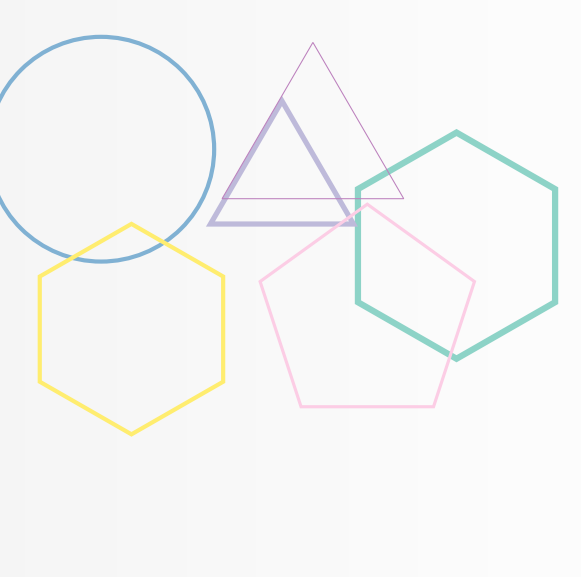[{"shape": "hexagon", "thickness": 3, "radius": 0.98, "center": [0.785, 0.574]}, {"shape": "triangle", "thickness": 2.5, "radius": 0.71, "center": [0.485, 0.682]}, {"shape": "circle", "thickness": 2, "radius": 0.97, "center": [0.174, 0.741]}, {"shape": "pentagon", "thickness": 1.5, "radius": 0.97, "center": [0.632, 0.452]}, {"shape": "triangle", "thickness": 0.5, "radius": 0.9, "center": [0.538, 0.745]}, {"shape": "hexagon", "thickness": 2, "radius": 0.91, "center": [0.226, 0.429]}]